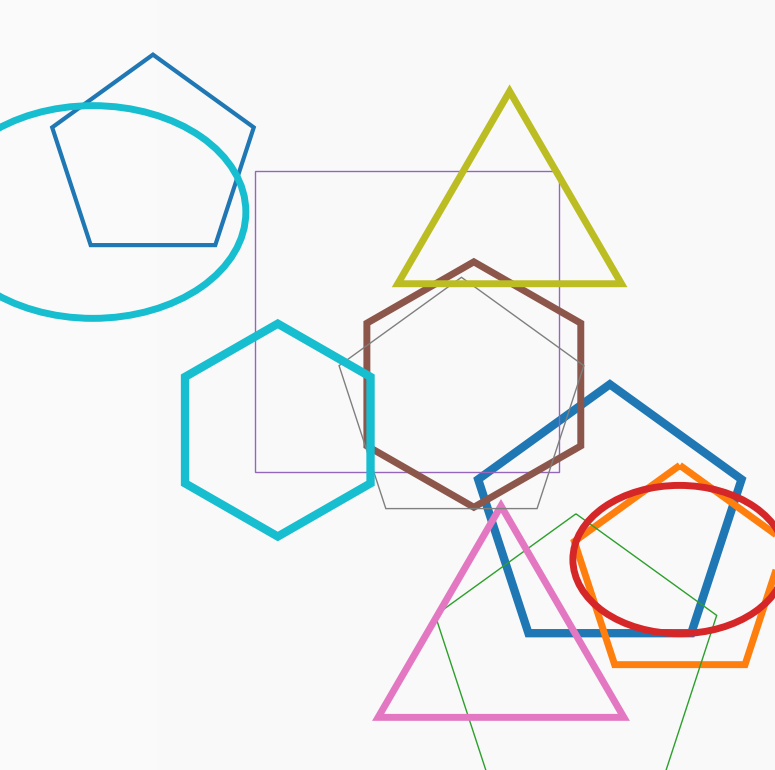[{"shape": "pentagon", "thickness": 1.5, "radius": 0.68, "center": [0.197, 0.792]}, {"shape": "pentagon", "thickness": 3, "radius": 0.89, "center": [0.787, 0.322]}, {"shape": "pentagon", "thickness": 2.5, "radius": 0.72, "center": [0.877, 0.253]}, {"shape": "pentagon", "thickness": 0.5, "radius": 0.95, "center": [0.743, 0.142]}, {"shape": "oval", "thickness": 2.5, "radius": 0.69, "center": [0.877, 0.273]}, {"shape": "square", "thickness": 0.5, "radius": 0.98, "center": [0.525, 0.582]}, {"shape": "hexagon", "thickness": 2.5, "radius": 0.8, "center": [0.611, 0.501]}, {"shape": "triangle", "thickness": 2.5, "radius": 0.92, "center": [0.646, 0.16]}, {"shape": "pentagon", "thickness": 0.5, "radius": 0.83, "center": [0.595, 0.474]}, {"shape": "triangle", "thickness": 2.5, "radius": 0.83, "center": [0.658, 0.715]}, {"shape": "hexagon", "thickness": 3, "radius": 0.69, "center": [0.358, 0.441]}, {"shape": "oval", "thickness": 2.5, "radius": 0.99, "center": [0.12, 0.725]}]